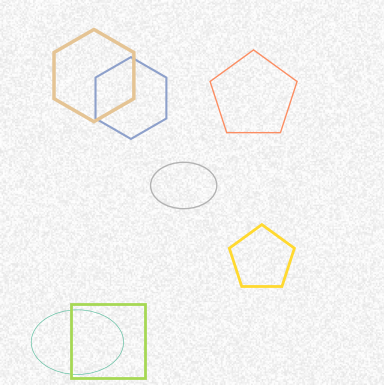[{"shape": "oval", "thickness": 0.5, "radius": 0.6, "center": [0.201, 0.111]}, {"shape": "pentagon", "thickness": 1, "radius": 0.59, "center": [0.659, 0.752]}, {"shape": "hexagon", "thickness": 1.5, "radius": 0.53, "center": [0.34, 0.745]}, {"shape": "square", "thickness": 2, "radius": 0.48, "center": [0.28, 0.115]}, {"shape": "pentagon", "thickness": 2, "radius": 0.44, "center": [0.68, 0.328]}, {"shape": "hexagon", "thickness": 2.5, "radius": 0.6, "center": [0.244, 0.804]}, {"shape": "oval", "thickness": 1, "radius": 0.43, "center": [0.477, 0.518]}]